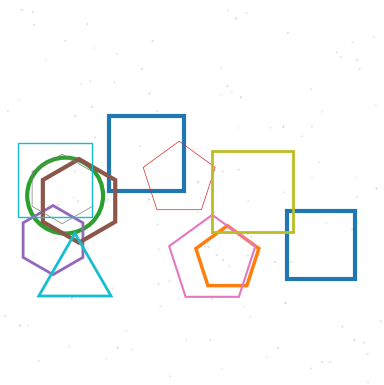[{"shape": "square", "thickness": 3, "radius": 0.49, "center": [0.38, 0.602]}, {"shape": "square", "thickness": 3, "radius": 0.44, "center": [0.833, 0.364]}, {"shape": "pentagon", "thickness": 2.5, "radius": 0.43, "center": [0.591, 0.328]}, {"shape": "circle", "thickness": 3, "radius": 0.49, "center": [0.169, 0.492]}, {"shape": "pentagon", "thickness": 0.5, "radius": 0.49, "center": [0.465, 0.535]}, {"shape": "hexagon", "thickness": 2, "radius": 0.45, "center": [0.138, 0.376]}, {"shape": "hexagon", "thickness": 3, "radius": 0.54, "center": [0.205, 0.478]}, {"shape": "pentagon", "thickness": 1.5, "radius": 0.59, "center": [0.551, 0.324]}, {"shape": "hexagon", "thickness": 0.5, "radius": 0.45, "center": [0.162, 0.509]}, {"shape": "square", "thickness": 2, "radius": 0.53, "center": [0.657, 0.503]}, {"shape": "square", "thickness": 1, "radius": 0.48, "center": [0.143, 0.532]}, {"shape": "triangle", "thickness": 2, "radius": 0.54, "center": [0.195, 0.285]}]